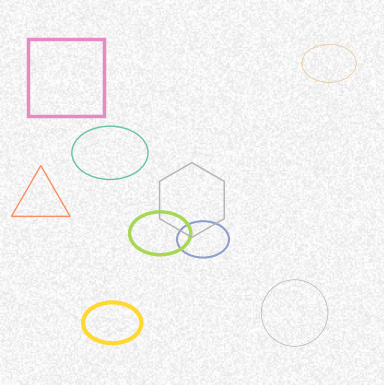[{"shape": "oval", "thickness": 1, "radius": 0.49, "center": [0.286, 0.603]}, {"shape": "triangle", "thickness": 1, "radius": 0.44, "center": [0.106, 0.482]}, {"shape": "oval", "thickness": 1.5, "radius": 0.34, "center": [0.527, 0.378]}, {"shape": "square", "thickness": 2.5, "radius": 0.49, "center": [0.171, 0.799]}, {"shape": "oval", "thickness": 2.5, "radius": 0.4, "center": [0.416, 0.394]}, {"shape": "oval", "thickness": 3, "radius": 0.38, "center": [0.292, 0.162]}, {"shape": "oval", "thickness": 0.5, "radius": 0.35, "center": [0.855, 0.835]}, {"shape": "hexagon", "thickness": 1, "radius": 0.48, "center": [0.499, 0.481]}, {"shape": "circle", "thickness": 0.5, "radius": 0.43, "center": [0.765, 0.187]}]